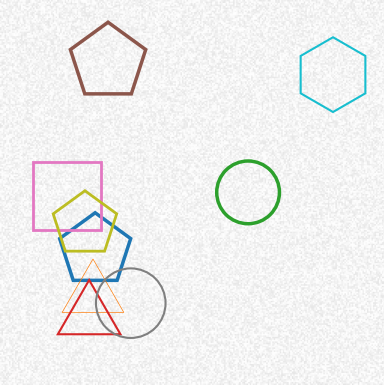[{"shape": "pentagon", "thickness": 2.5, "radius": 0.48, "center": [0.247, 0.35]}, {"shape": "triangle", "thickness": 0.5, "radius": 0.46, "center": [0.242, 0.235]}, {"shape": "circle", "thickness": 2.5, "radius": 0.41, "center": [0.644, 0.5]}, {"shape": "triangle", "thickness": 1.5, "radius": 0.47, "center": [0.232, 0.179]}, {"shape": "pentagon", "thickness": 2.5, "radius": 0.51, "center": [0.281, 0.839]}, {"shape": "square", "thickness": 2, "radius": 0.44, "center": [0.175, 0.492]}, {"shape": "circle", "thickness": 1.5, "radius": 0.45, "center": [0.34, 0.213]}, {"shape": "pentagon", "thickness": 2, "radius": 0.43, "center": [0.221, 0.418]}, {"shape": "hexagon", "thickness": 1.5, "radius": 0.49, "center": [0.865, 0.806]}]